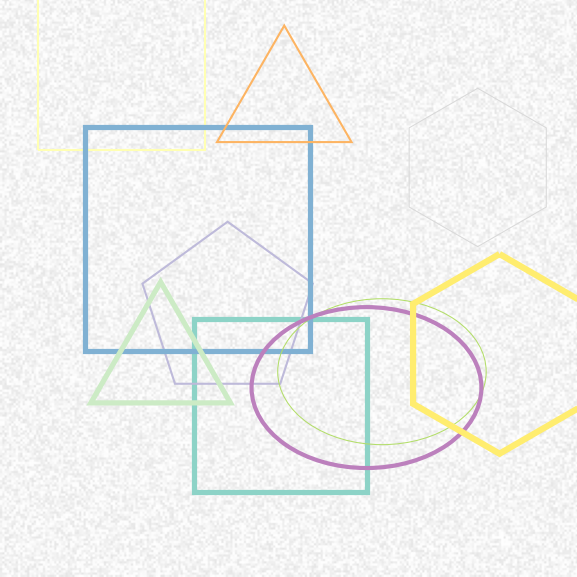[{"shape": "square", "thickness": 2.5, "radius": 0.75, "center": [0.485, 0.297]}, {"shape": "square", "thickness": 1, "radius": 0.72, "center": [0.211, 0.883]}, {"shape": "pentagon", "thickness": 1, "radius": 0.78, "center": [0.394, 0.46]}, {"shape": "square", "thickness": 2.5, "radius": 0.97, "center": [0.342, 0.585]}, {"shape": "triangle", "thickness": 1, "radius": 0.67, "center": [0.492, 0.82]}, {"shape": "oval", "thickness": 0.5, "radius": 0.9, "center": [0.661, 0.356]}, {"shape": "hexagon", "thickness": 0.5, "radius": 0.69, "center": [0.827, 0.709]}, {"shape": "oval", "thickness": 2, "radius": 1.0, "center": [0.635, 0.328]}, {"shape": "triangle", "thickness": 2.5, "radius": 0.7, "center": [0.278, 0.371]}, {"shape": "hexagon", "thickness": 3, "radius": 0.86, "center": [0.865, 0.386]}]